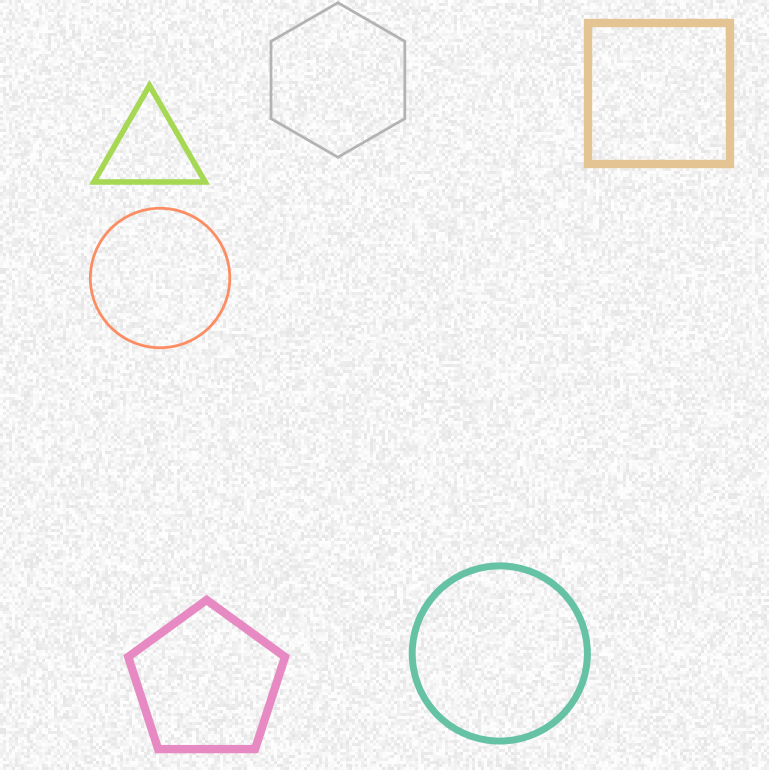[{"shape": "circle", "thickness": 2.5, "radius": 0.57, "center": [0.649, 0.151]}, {"shape": "circle", "thickness": 1, "radius": 0.45, "center": [0.208, 0.639]}, {"shape": "pentagon", "thickness": 3, "radius": 0.54, "center": [0.268, 0.114]}, {"shape": "triangle", "thickness": 2, "radius": 0.42, "center": [0.194, 0.805]}, {"shape": "square", "thickness": 3, "radius": 0.46, "center": [0.856, 0.879]}, {"shape": "hexagon", "thickness": 1, "radius": 0.5, "center": [0.439, 0.896]}]